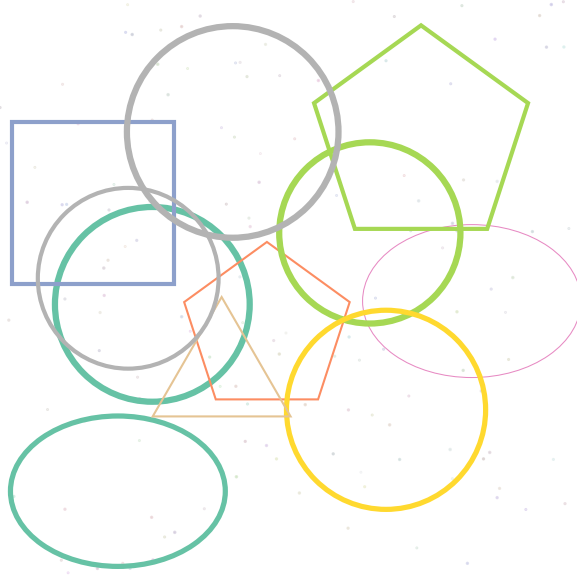[{"shape": "circle", "thickness": 3, "radius": 0.84, "center": [0.264, 0.472]}, {"shape": "oval", "thickness": 2.5, "radius": 0.93, "center": [0.204, 0.149]}, {"shape": "pentagon", "thickness": 1, "radius": 0.75, "center": [0.462, 0.429]}, {"shape": "square", "thickness": 2, "radius": 0.7, "center": [0.161, 0.648]}, {"shape": "oval", "thickness": 0.5, "radius": 0.95, "center": [0.817, 0.478]}, {"shape": "pentagon", "thickness": 2, "radius": 0.97, "center": [0.729, 0.76]}, {"shape": "circle", "thickness": 3, "radius": 0.78, "center": [0.64, 0.596]}, {"shape": "circle", "thickness": 2.5, "radius": 0.86, "center": [0.668, 0.29]}, {"shape": "triangle", "thickness": 1, "radius": 0.69, "center": [0.384, 0.347]}, {"shape": "circle", "thickness": 2, "radius": 0.78, "center": [0.222, 0.517]}, {"shape": "circle", "thickness": 3, "radius": 0.92, "center": [0.403, 0.771]}]